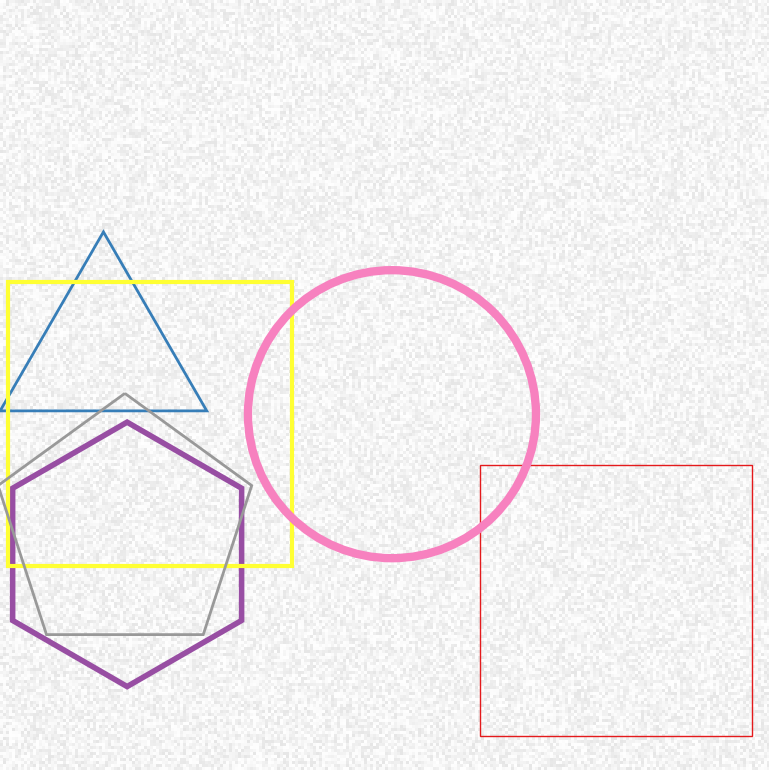[{"shape": "square", "thickness": 0.5, "radius": 0.88, "center": [0.8, 0.22]}, {"shape": "triangle", "thickness": 1, "radius": 0.77, "center": [0.134, 0.544]}, {"shape": "hexagon", "thickness": 2, "radius": 0.86, "center": [0.165, 0.28]}, {"shape": "square", "thickness": 1.5, "radius": 0.92, "center": [0.195, 0.449]}, {"shape": "circle", "thickness": 3, "radius": 0.94, "center": [0.509, 0.462]}, {"shape": "pentagon", "thickness": 1, "radius": 0.87, "center": [0.162, 0.316]}]